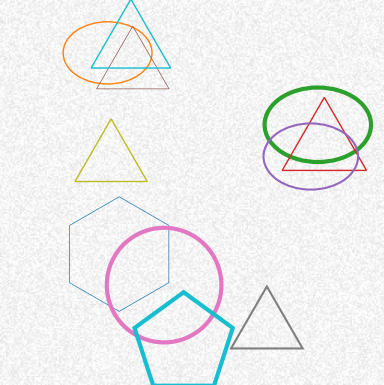[{"shape": "hexagon", "thickness": 0.5, "radius": 0.74, "center": [0.31, 0.34]}, {"shape": "oval", "thickness": 1, "radius": 0.58, "center": [0.279, 0.863]}, {"shape": "oval", "thickness": 3, "radius": 0.69, "center": [0.825, 0.676]}, {"shape": "triangle", "thickness": 1, "radius": 0.63, "center": [0.842, 0.621]}, {"shape": "oval", "thickness": 1.5, "radius": 0.61, "center": [0.807, 0.593]}, {"shape": "triangle", "thickness": 0.5, "radius": 0.54, "center": [0.345, 0.824]}, {"shape": "circle", "thickness": 3, "radius": 0.74, "center": [0.426, 0.259]}, {"shape": "triangle", "thickness": 1.5, "radius": 0.54, "center": [0.693, 0.149]}, {"shape": "triangle", "thickness": 1, "radius": 0.54, "center": [0.289, 0.583]}, {"shape": "pentagon", "thickness": 3, "radius": 0.67, "center": [0.477, 0.107]}, {"shape": "triangle", "thickness": 1, "radius": 0.6, "center": [0.34, 0.883]}]